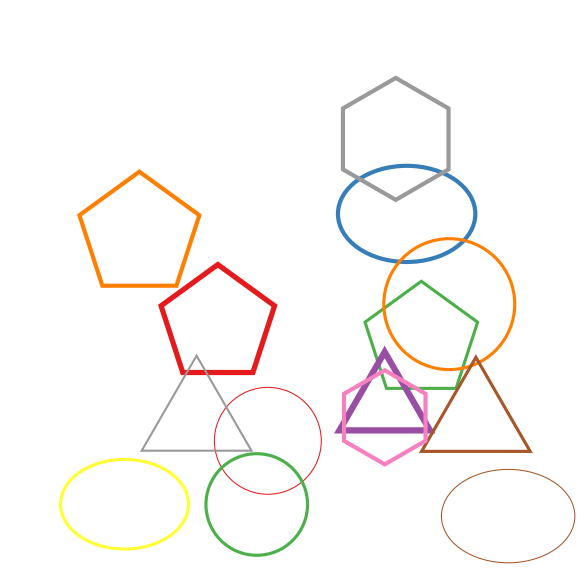[{"shape": "pentagon", "thickness": 2.5, "radius": 0.52, "center": [0.377, 0.438]}, {"shape": "circle", "thickness": 0.5, "radius": 0.46, "center": [0.464, 0.236]}, {"shape": "oval", "thickness": 2, "radius": 0.59, "center": [0.704, 0.629]}, {"shape": "circle", "thickness": 1.5, "radius": 0.44, "center": [0.445, 0.126]}, {"shape": "pentagon", "thickness": 1.5, "radius": 0.51, "center": [0.73, 0.41]}, {"shape": "triangle", "thickness": 3, "radius": 0.45, "center": [0.666, 0.299]}, {"shape": "pentagon", "thickness": 2, "radius": 0.55, "center": [0.241, 0.593]}, {"shape": "circle", "thickness": 1.5, "radius": 0.57, "center": [0.778, 0.472]}, {"shape": "oval", "thickness": 1.5, "radius": 0.55, "center": [0.216, 0.126]}, {"shape": "triangle", "thickness": 1.5, "radius": 0.54, "center": [0.824, 0.272]}, {"shape": "oval", "thickness": 0.5, "radius": 0.58, "center": [0.88, 0.105]}, {"shape": "hexagon", "thickness": 2, "radius": 0.41, "center": [0.666, 0.277]}, {"shape": "triangle", "thickness": 1, "radius": 0.55, "center": [0.34, 0.274]}, {"shape": "hexagon", "thickness": 2, "radius": 0.53, "center": [0.685, 0.759]}]